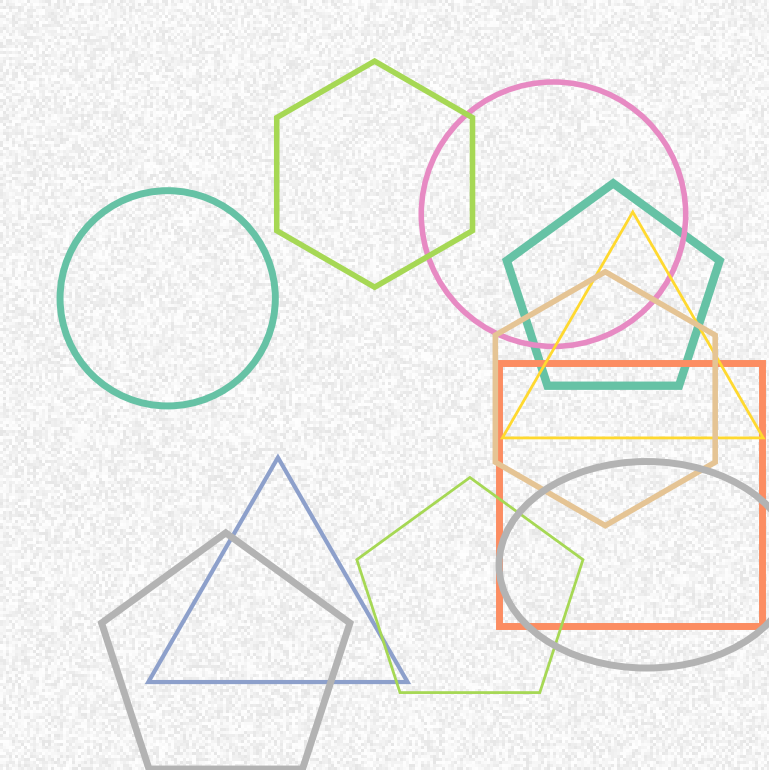[{"shape": "circle", "thickness": 2.5, "radius": 0.7, "center": [0.218, 0.613]}, {"shape": "pentagon", "thickness": 3, "radius": 0.73, "center": [0.796, 0.617]}, {"shape": "square", "thickness": 2.5, "radius": 0.85, "center": [0.819, 0.358]}, {"shape": "triangle", "thickness": 1.5, "radius": 0.97, "center": [0.361, 0.211]}, {"shape": "circle", "thickness": 2, "radius": 0.86, "center": [0.719, 0.722]}, {"shape": "pentagon", "thickness": 1, "radius": 0.77, "center": [0.61, 0.225]}, {"shape": "hexagon", "thickness": 2, "radius": 0.73, "center": [0.487, 0.774]}, {"shape": "triangle", "thickness": 1, "radius": 0.98, "center": [0.822, 0.529]}, {"shape": "hexagon", "thickness": 2, "radius": 0.82, "center": [0.786, 0.482]}, {"shape": "pentagon", "thickness": 2.5, "radius": 0.85, "center": [0.293, 0.138]}, {"shape": "oval", "thickness": 2.5, "radius": 0.96, "center": [0.84, 0.267]}]